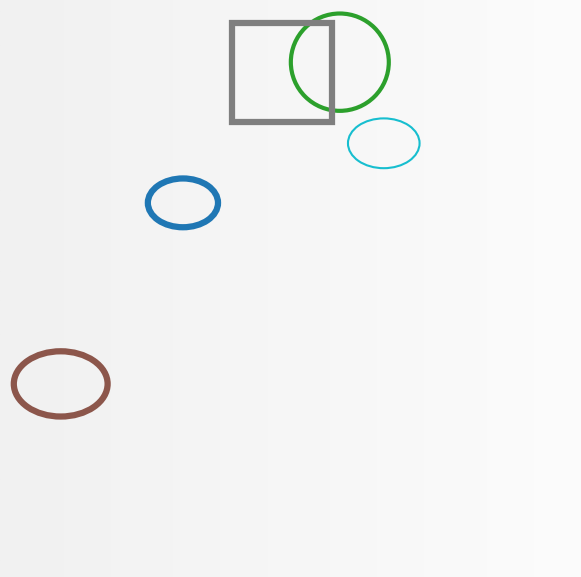[{"shape": "oval", "thickness": 3, "radius": 0.3, "center": [0.315, 0.648]}, {"shape": "circle", "thickness": 2, "radius": 0.42, "center": [0.585, 0.891]}, {"shape": "oval", "thickness": 3, "radius": 0.4, "center": [0.104, 0.334]}, {"shape": "square", "thickness": 3, "radius": 0.43, "center": [0.485, 0.874]}, {"shape": "oval", "thickness": 1, "radius": 0.31, "center": [0.66, 0.751]}]